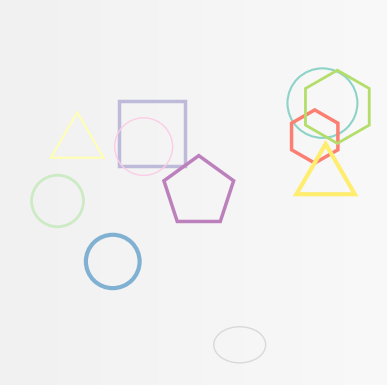[{"shape": "circle", "thickness": 1.5, "radius": 0.45, "center": [0.832, 0.732]}, {"shape": "triangle", "thickness": 1.5, "radius": 0.39, "center": [0.199, 0.63]}, {"shape": "square", "thickness": 2.5, "radius": 0.42, "center": [0.392, 0.654]}, {"shape": "hexagon", "thickness": 2.5, "radius": 0.35, "center": [0.812, 0.645]}, {"shape": "circle", "thickness": 3, "radius": 0.35, "center": [0.291, 0.321]}, {"shape": "hexagon", "thickness": 2, "radius": 0.48, "center": [0.871, 0.723]}, {"shape": "circle", "thickness": 1, "radius": 0.37, "center": [0.371, 0.619]}, {"shape": "oval", "thickness": 1, "radius": 0.33, "center": [0.619, 0.104]}, {"shape": "pentagon", "thickness": 2.5, "radius": 0.47, "center": [0.513, 0.501]}, {"shape": "circle", "thickness": 2, "radius": 0.33, "center": [0.148, 0.478]}, {"shape": "triangle", "thickness": 3, "radius": 0.44, "center": [0.84, 0.539]}]